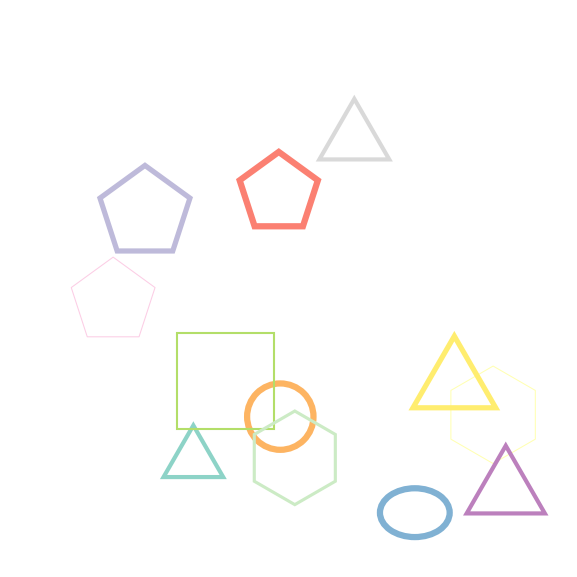[{"shape": "triangle", "thickness": 2, "radius": 0.3, "center": [0.335, 0.203]}, {"shape": "hexagon", "thickness": 0.5, "radius": 0.42, "center": [0.854, 0.281]}, {"shape": "pentagon", "thickness": 2.5, "radius": 0.41, "center": [0.251, 0.631]}, {"shape": "pentagon", "thickness": 3, "radius": 0.36, "center": [0.483, 0.665]}, {"shape": "oval", "thickness": 3, "radius": 0.3, "center": [0.718, 0.111]}, {"shape": "circle", "thickness": 3, "radius": 0.29, "center": [0.485, 0.278]}, {"shape": "square", "thickness": 1, "radius": 0.42, "center": [0.39, 0.339]}, {"shape": "pentagon", "thickness": 0.5, "radius": 0.38, "center": [0.196, 0.478]}, {"shape": "triangle", "thickness": 2, "radius": 0.35, "center": [0.614, 0.758]}, {"shape": "triangle", "thickness": 2, "radius": 0.39, "center": [0.876, 0.149]}, {"shape": "hexagon", "thickness": 1.5, "radius": 0.41, "center": [0.51, 0.206]}, {"shape": "triangle", "thickness": 2.5, "radius": 0.41, "center": [0.787, 0.334]}]